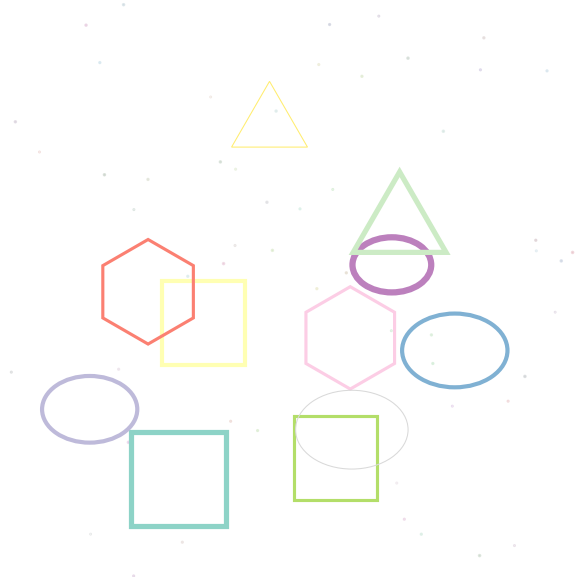[{"shape": "square", "thickness": 2.5, "radius": 0.41, "center": [0.309, 0.17]}, {"shape": "square", "thickness": 2, "radius": 0.36, "center": [0.353, 0.44]}, {"shape": "oval", "thickness": 2, "radius": 0.41, "center": [0.155, 0.29]}, {"shape": "hexagon", "thickness": 1.5, "radius": 0.45, "center": [0.256, 0.494]}, {"shape": "oval", "thickness": 2, "radius": 0.46, "center": [0.788, 0.392]}, {"shape": "square", "thickness": 1.5, "radius": 0.36, "center": [0.581, 0.206]}, {"shape": "hexagon", "thickness": 1.5, "radius": 0.44, "center": [0.606, 0.414]}, {"shape": "oval", "thickness": 0.5, "radius": 0.49, "center": [0.609, 0.255]}, {"shape": "oval", "thickness": 3, "radius": 0.34, "center": [0.679, 0.541]}, {"shape": "triangle", "thickness": 2.5, "radius": 0.46, "center": [0.692, 0.609]}, {"shape": "triangle", "thickness": 0.5, "radius": 0.38, "center": [0.467, 0.782]}]